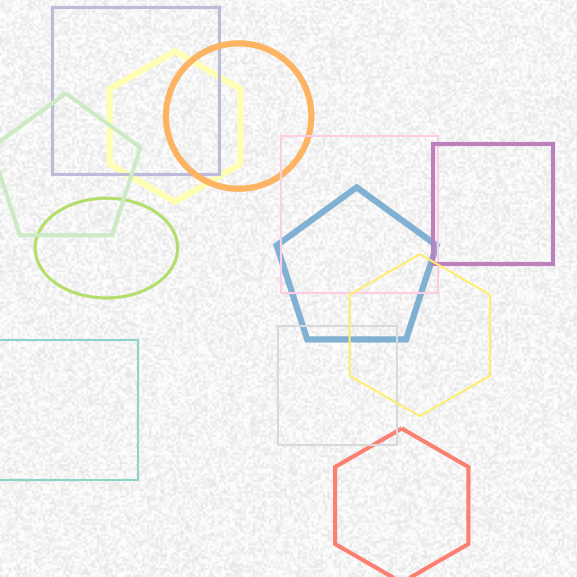[{"shape": "square", "thickness": 1, "radius": 0.6, "center": [0.118, 0.289]}, {"shape": "hexagon", "thickness": 3, "radius": 0.65, "center": [0.303, 0.78]}, {"shape": "square", "thickness": 1.5, "radius": 0.72, "center": [0.234, 0.842]}, {"shape": "hexagon", "thickness": 2, "radius": 0.67, "center": [0.696, 0.124]}, {"shape": "pentagon", "thickness": 3, "radius": 0.73, "center": [0.618, 0.529]}, {"shape": "circle", "thickness": 3, "radius": 0.63, "center": [0.413, 0.798]}, {"shape": "oval", "thickness": 1.5, "radius": 0.62, "center": [0.184, 0.57]}, {"shape": "square", "thickness": 1, "radius": 0.68, "center": [0.622, 0.627]}, {"shape": "square", "thickness": 1, "radius": 0.52, "center": [0.585, 0.332]}, {"shape": "square", "thickness": 2, "radius": 0.52, "center": [0.853, 0.646]}, {"shape": "pentagon", "thickness": 2, "radius": 0.68, "center": [0.114, 0.702]}, {"shape": "hexagon", "thickness": 1, "radius": 0.7, "center": [0.727, 0.419]}]